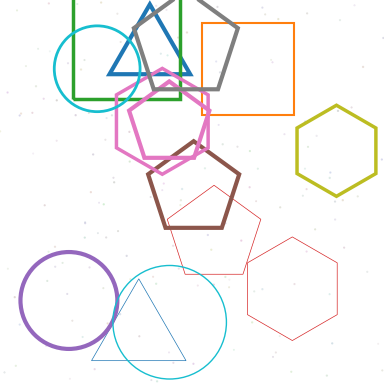[{"shape": "triangle", "thickness": 0.5, "radius": 0.71, "center": [0.36, 0.134]}, {"shape": "triangle", "thickness": 3, "radius": 0.6, "center": [0.389, 0.868]}, {"shape": "square", "thickness": 1.5, "radius": 0.6, "center": [0.645, 0.821]}, {"shape": "square", "thickness": 2.5, "radius": 0.7, "center": [0.329, 0.881]}, {"shape": "pentagon", "thickness": 0.5, "radius": 0.64, "center": [0.556, 0.391]}, {"shape": "hexagon", "thickness": 0.5, "radius": 0.67, "center": [0.759, 0.25]}, {"shape": "circle", "thickness": 3, "radius": 0.63, "center": [0.179, 0.22]}, {"shape": "pentagon", "thickness": 3, "radius": 0.62, "center": [0.503, 0.509]}, {"shape": "hexagon", "thickness": 2.5, "radius": 0.69, "center": [0.422, 0.685]}, {"shape": "pentagon", "thickness": 3, "radius": 0.55, "center": [0.44, 0.679]}, {"shape": "pentagon", "thickness": 3, "radius": 0.71, "center": [0.483, 0.883]}, {"shape": "hexagon", "thickness": 2.5, "radius": 0.59, "center": [0.874, 0.608]}, {"shape": "circle", "thickness": 1, "radius": 0.74, "center": [0.441, 0.163]}, {"shape": "circle", "thickness": 2, "radius": 0.56, "center": [0.252, 0.821]}]